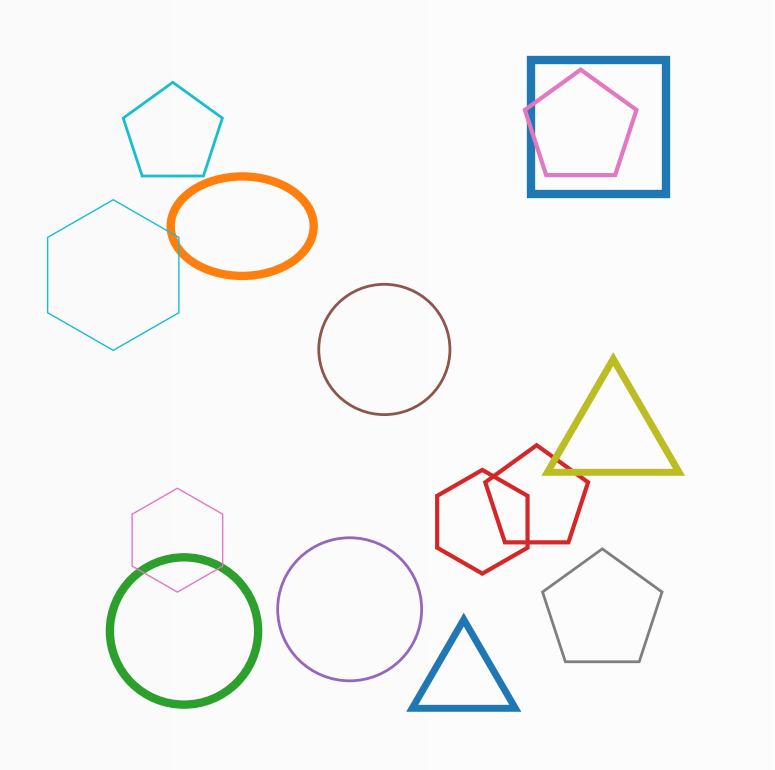[{"shape": "square", "thickness": 3, "radius": 0.44, "center": [0.772, 0.835]}, {"shape": "triangle", "thickness": 2.5, "radius": 0.38, "center": [0.598, 0.119]}, {"shape": "oval", "thickness": 3, "radius": 0.46, "center": [0.313, 0.706]}, {"shape": "circle", "thickness": 3, "radius": 0.48, "center": [0.237, 0.181]}, {"shape": "hexagon", "thickness": 1.5, "radius": 0.34, "center": [0.622, 0.322]}, {"shape": "pentagon", "thickness": 1.5, "radius": 0.35, "center": [0.692, 0.352]}, {"shape": "circle", "thickness": 1, "radius": 0.46, "center": [0.451, 0.209]}, {"shape": "circle", "thickness": 1, "radius": 0.42, "center": [0.496, 0.546]}, {"shape": "pentagon", "thickness": 1.5, "radius": 0.38, "center": [0.749, 0.834]}, {"shape": "hexagon", "thickness": 0.5, "radius": 0.34, "center": [0.229, 0.298]}, {"shape": "pentagon", "thickness": 1, "radius": 0.41, "center": [0.777, 0.206]}, {"shape": "triangle", "thickness": 2.5, "radius": 0.49, "center": [0.791, 0.436]}, {"shape": "pentagon", "thickness": 1, "radius": 0.34, "center": [0.223, 0.826]}, {"shape": "hexagon", "thickness": 0.5, "radius": 0.49, "center": [0.146, 0.643]}]